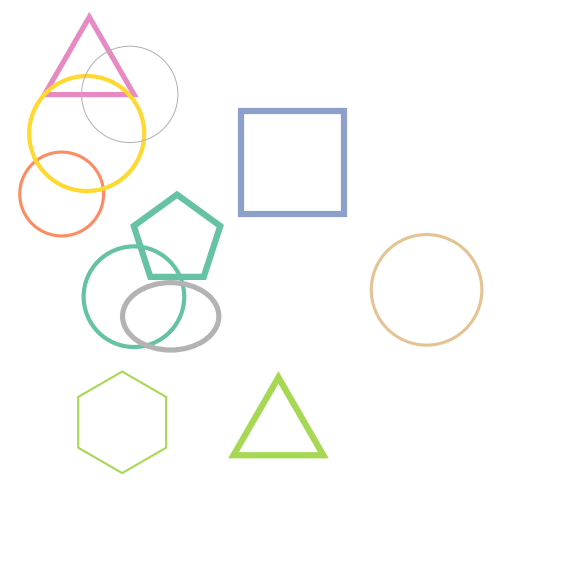[{"shape": "circle", "thickness": 2, "radius": 0.44, "center": [0.232, 0.485]}, {"shape": "pentagon", "thickness": 3, "radius": 0.39, "center": [0.307, 0.583]}, {"shape": "circle", "thickness": 1.5, "radius": 0.36, "center": [0.107, 0.663]}, {"shape": "square", "thickness": 3, "radius": 0.45, "center": [0.506, 0.718]}, {"shape": "triangle", "thickness": 2.5, "radius": 0.45, "center": [0.155, 0.88]}, {"shape": "hexagon", "thickness": 1, "radius": 0.44, "center": [0.212, 0.268]}, {"shape": "triangle", "thickness": 3, "radius": 0.45, "center": [0.482, 0.256]}, {"shape": "circle", "thickness": 2, "radius": 0.5, "center": [0.15, 0.768]}, {"shape": "circle", "thickness": 1.5, "radius": 0.48, "center": [0.739, 0.497]}, {"shape": "circle", "thickness": 0.5, "radius": 0.42, "center": [0.225, 0.836]}, {"shape": "oval", "thickness": 2.5, "radius": 0.42, "center": [0.296, 0.451]}]